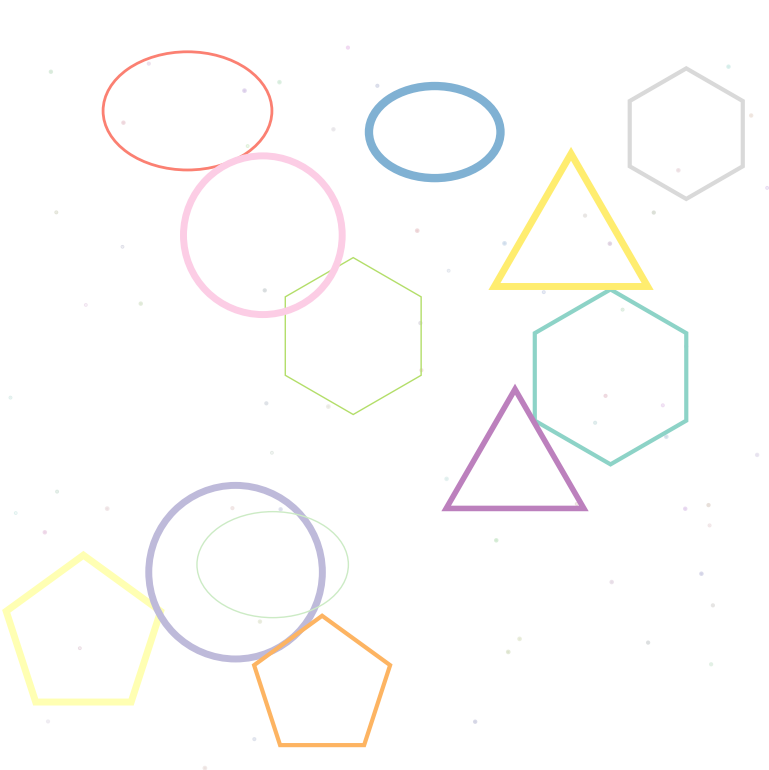[{"shape": "hexagon", "thickness": 1.5, "radius": 0.57, "center": [0.793, 0.511]}, {"shape": "pentagon", "thickness": 2.5, "radius": 0.53, "center": [0.108, 0.174]}, {"shape": "circle", "thickness": 2.5, "radius": 0.56, "center": [0.306, 0.257]}, {"shape": "oval", "thickness": 1, "radius": 0.55, "center": [0.244, 0.856]}, {"shape": "oval", "thickness": 3, "radius": 0.43, "center": [0.565, 0.828]}, {"shape": "pentagon", "thickness": 1.5, "radius": 0.46, "center": [0.418, 0.107]}, {"shape": "hexagon", "thickness": 0.5, "radius": 0.51, "center": [0.459, 0.564]}, {"shape": "circle", "thickness": 2.5, "radius": 0.52, "center": [0.341, 0.695]}, {"shape": "hexagon", "thickness": 1.5, "radius": 0.42, "center": [0.891, 0.826]}, {"shape": "triangle", "thickness": 2, "radius": 0.52, "center": [0.669, 0.391]}, {"shape": "oval", "thickness": 0.5, "radius": 0.49, "center": [0.354, 0.267]}, {"shape": "triangle", "thickness": 2.5, "radius": 0.57, "center": [0.742, 0.685]}]